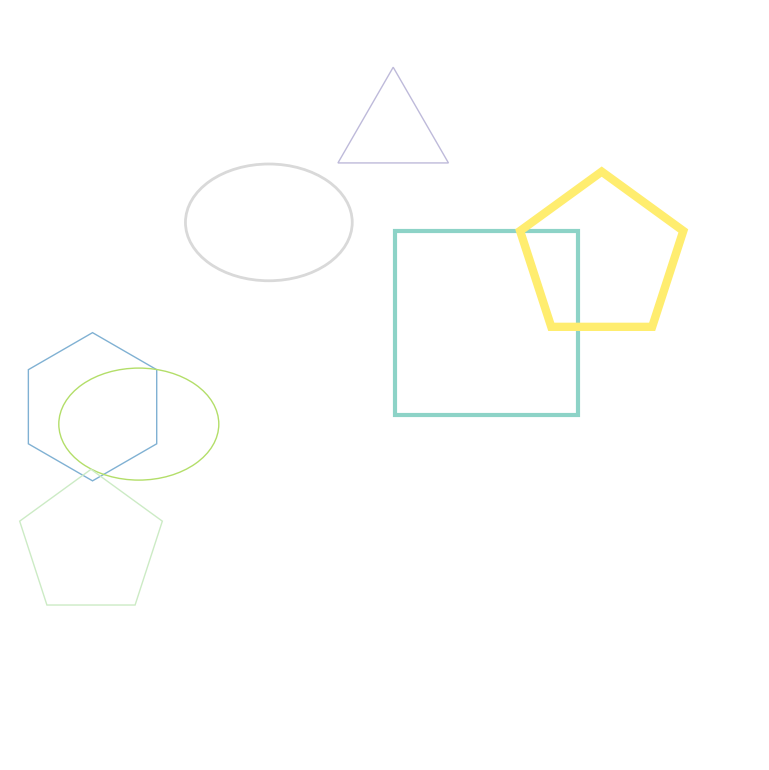[{"shape": "square", "thickness": 1.5, "radius": 0.6, "center": [0.632, 0.581]}, {"shape": "triangle", "thickness": 0.5, "radius": 0.41, "center": [0.511, 0.83]}, {"shape": "hexagon", "thickness": 0.5, "radius": 0.48, "center": [0.12, 0.472]}, {"shape": "oval", "thickness": 0.5, "radius": 0.52, "center": [0.18, 0.449]}, {"shape": "oval", "thickness": 1, "radius": 0.54, "center": [0.349, 0.711]}, {"shape": "pentagon", "thickness": 0.5, "radius": 0.49, "center": [0.118, 0.293]}, {"shape": "pentagon", "thickness": 3, "radius": 0.56, "center": [0.781, 0.666]}]